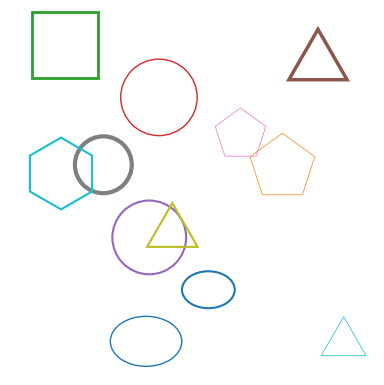[{"shape": "oval", "thickness": 1.5, "radius": 0.34, "center": [0.541, 0.247]}, {"shape": "oval", "thickness": 1, "radius": 0.46, "center": [0.379, 0.113]}, {"shape": "pentagon", "thickness": 0.5, "radius": 0.44, "center": [0.733, 0.566]}, {"shape": "square", "thickness": 2, "radius": 0.43, "center": [0.168, 0.883]}, {"shape": "circle", "thickness": 1, "radius": 0.5, "center": [0.413, 0.747]}, {"shape": "circle", "thickness": 1.5, "radius": 0.48, "center": [0.388, 0.383]}, {"shape": "triangle", "thickness": 2.5, "radius": 0.44, "center": [0.826, 0.837]}, {"shape": "pentagon", "thickness": 0.5, "radius": 0.35, "center": [0.625, 0.65]}, {"shape": "circle", "thickness": 3, "radius": 0.37, "center": [0.268, 0.572]}, {"shape": "triangle", "thickness": 1.5, "radius": 0.38, "center": [0.448, 0.397]}, {"shape": "triangle", "thickness": 0.5, "radius": 0.34, "center": [0.893, 0.11]}, {"shape": "hexagon", "thickness": 1.5, "radius": 0.47, "center": [0.159, 0.549]}]